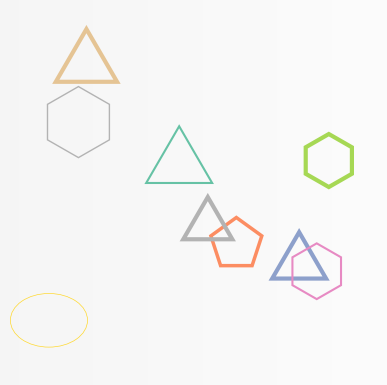[{"shape": "triangle", "thickness": 1.5, "radius": 0.49, "center": [0.462, 0.574]}, {"shape": "pentagon", "thickness": 2.5, "radius": 0.35, "center": [0.61, 0.366]}, {"shape": "triangle", "thickness": 3, "radius": 0.4, "center": [0.772, 0.317]}, {"shape": "hexagon", "thickness": 1.5, "radius": 0.36, "center": [0.817, 0.296]}, {"shape": "hexagon", "thickness": 3, "radius": 0.34, "center": [0.849, 0.583]}, {"shape": "oval", "thickness": 0.5, "radius": 0.5, "center": [0.126, 0.168]}, {"shape": "triangle", "thickness": 3, "radius": 0.46, "center": [0.223, 0.833]}, {"shape": "triangle", "thickness": 3, "radius": 0.37, "center": [0.536, 0.415]}, {"shape": "hexagon", "thickness": 1, "radius": 0.46, "center": [0.202, 0.683]}]